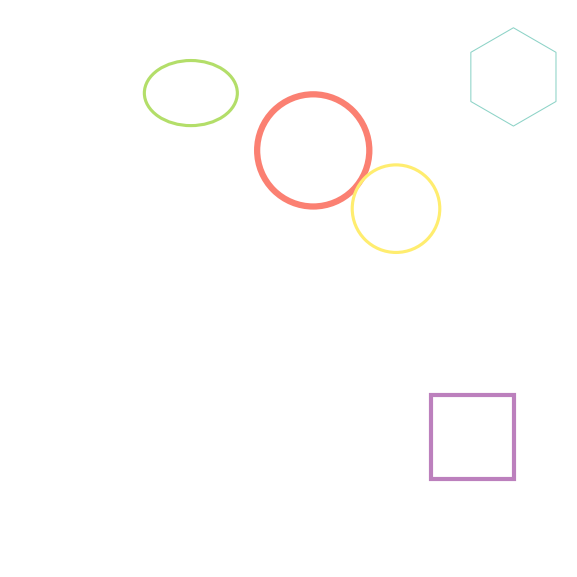[{"shape": "hexagon", "thickness": 0.5, "radius": 0.43, "center": [0.889, 0.866]}, {"shape": "circle", "thickness": 3, "radius": 0.49, "center": [0.542, 0.739]}, {"shape": "oval", "thickness": 1.5, "radius": 0.4, "center": [0.33, 0.838]}, {"shape": "square", "thickness": 2, "radius": 0.36, "center": [0.819, 0.242]}, {"shape": "circle", "thickness": 1.5, "radius": 0.38, "center": [0.686, 0.638]}]